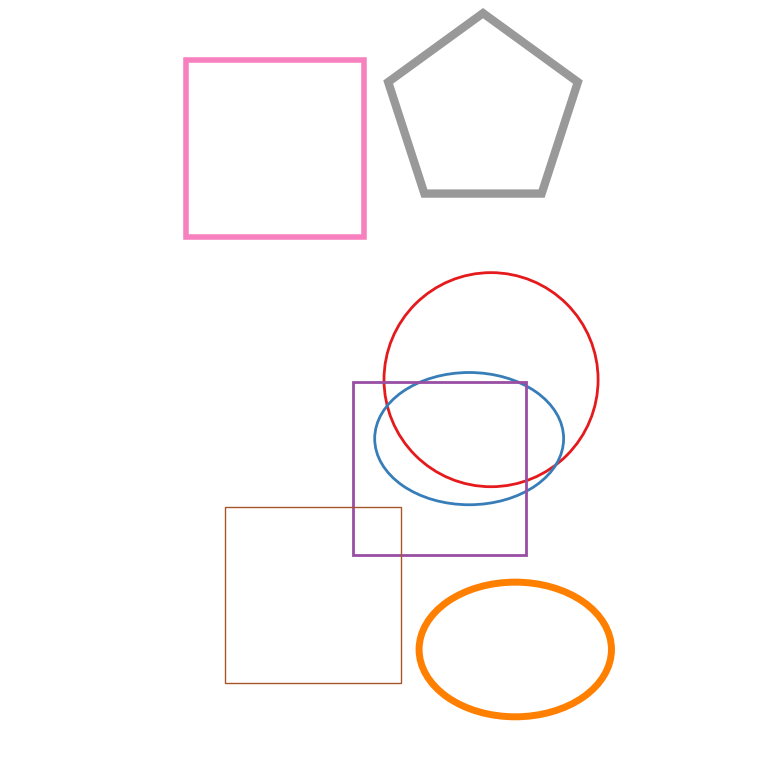[{"shape": "circle", "thickness": 1, "radius": 0.7, "center": [0.638, 0.507]}, {"shape": "oval", "thickness": 1, "radius": 0.61, "center": [0.609, 0.43]}, {"shape": "square", "thickness": 1, "radius": 0.56, "center": [0.57, 0.391]}, {"shape": "oval", "thickness": 2.5, "radius": 0.62, "center": [0.669, 0.157]}, {"shape": "square", "thickness": 0.5, "radius": 0.57, "center": [0.406, 0.227]}, {"shape": "square", "thickness": 2, "radius": 0.58, "center": [0.357, 0.807]}, {"shape": "pentagon", "thickness": 3, "radius": 0.65, "center": [0.627, 0.853]}]